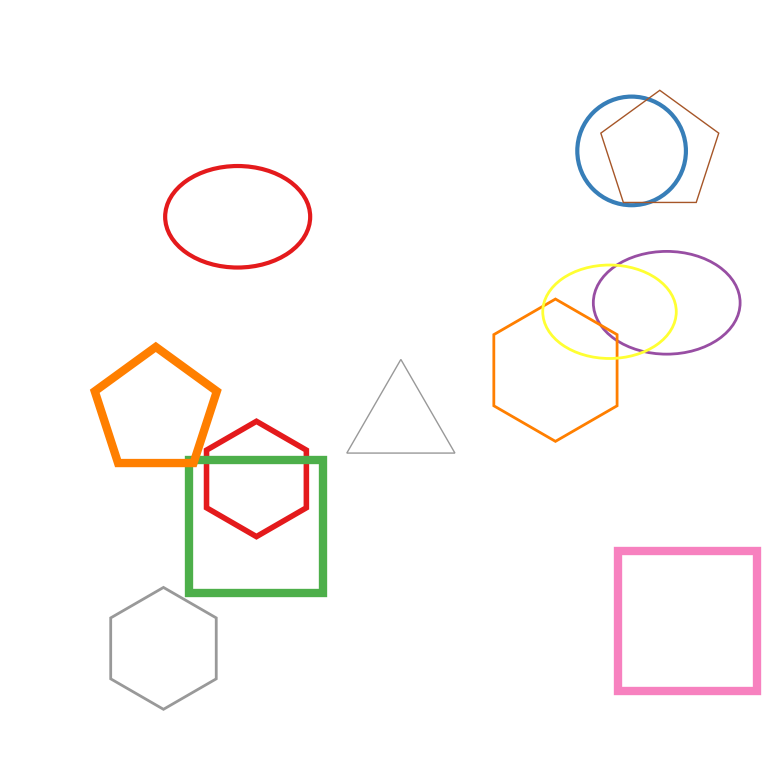[{"shape": "hexagon", "thickness": 2, "radius": 0.37, "center": [0.333, 0.378]}, {"shape": "oval", "thickness": 1.5, "radius": 0.47, "center": [0.309, 0.718]}, {"shape": "circle", "thickness": 1.5, "radius": 0.35, "center": [0.82, 0.804]}, {"shape": "square", "thickness": 3, "radius": 0.43, "center": [0.332, 0.316]}, {"shape": "oval", "thickness": 1, "radius": 0.48, "center": [0.866, 0.607]}, {"shape": "hexagon", "thickness": 1, "radius": 0.46, "center": [0.721, 0.519]}, {"shape": "pentagon", "thickness": 3, "radius": 0.42, "center": [0.202, 0.466]}, {"shape": "oval", "thickness": 1, "radius": 0.43, "center": [0.792, 0.595]}, {"shape": "pentagon", "thickness": 0.5, "radius": 0.4, "center": [0.857, 0.802]}, {"shape": "square", "thickness": 3, "radius": 0.45, "center": [0.893, 0.193]}, {"shape": "hexagon", "thickness": 1, "radius": 0.4, "center": [0.212, 0.158]}, {"shape": "triangle", "thickness": 0.5, "radius": 0.41, "center": [0.521, 0.452]}]